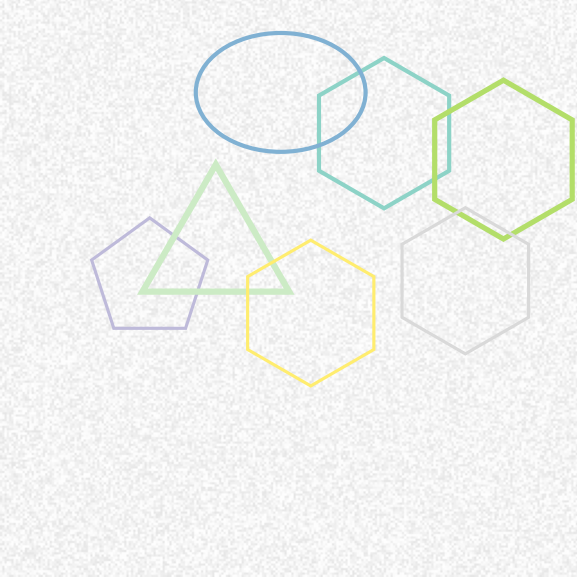[{"shape": "hexagon", "thickness": 2, "radius": 0.65, "center": [0.665, 0.769]}, {"shape": "pentagon", "thickness": 1.5, "radius": 0.53, "center": [0.259, 0.516]}, {"shape": "oval", "thickness": 2, "radius": 0.74, "center": [0.486, 0.839]}, {"shape": "hexagon", "thickness": 2.5, "radius": 0.69, "center": [0.872, 0.723]}, {"shape": "hexagon", "thickness": 1.5, "radius": 0.63, "center": [0.806, 0.513]}, {"shape": "triangle", "thickness": 3, "radius": 0.73, "center": [0.374, 0.567]}, {"shape": "hexagon", "thickness": 1.5, "radius": 0.63, "center": [0.538, 0.457]}]